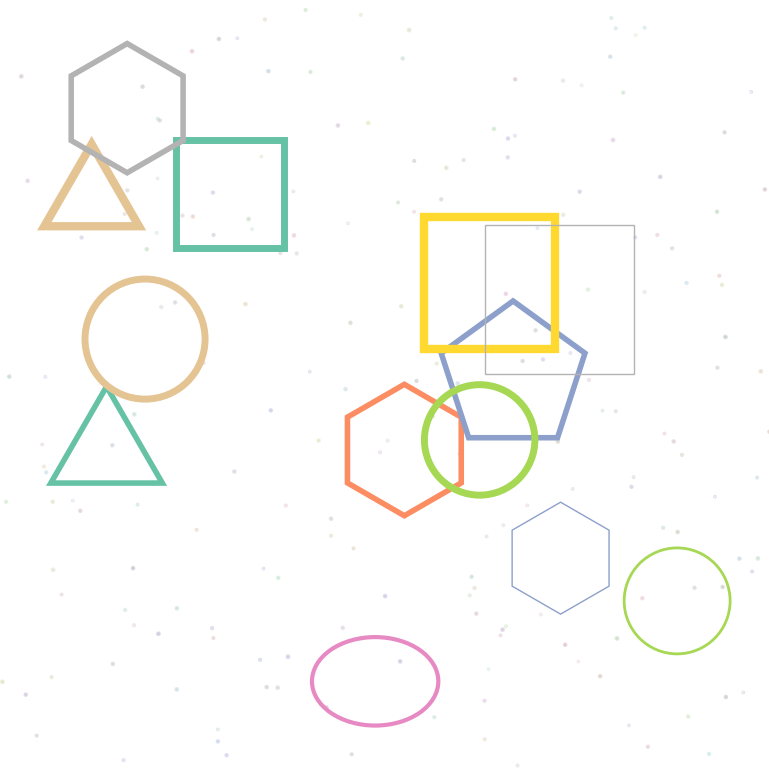[{"shape": "triangle", "thickness": 2, "radius": 0.42, "center": [0.138, 0.414]}, {"shape": "square", "thickness": 2.5, "radius": 0.35, "center": [0.299, 0.748]}, {"shape": "hexagon", "thickness": 2, "radius": 0.43, "center": [0.525, 0.416]}, {"shape": "pentagon", "thickness": 2, "radius": 0.49, "center": [0.666, 0.511]}, {"shape": "hexagon", "thickness": 0.5, "radius": 0.36, "center": [0.728, 0.275]}, {"shape": "oval", "thickness": 1.5, "radius": 0.41, "center": [0.487, 0.115]}, {"shape": "circle", "thickness": 1, "radius": 0.34, "center": [0.879, 0.22]}, {"shape": "circle", "thickness": 2.5, "radius": 0.36, "center": [0.623, 0.429]}, {"shape": "square", "thickness": 3, "radius": 0.43, "center": [0.635, 0.633]}, {"shape": "triangle", "thickness": 3, "radius": 0.35, "center": [0.119, 0.742]}, {"shape": "circle", "thickness": 2.5, "radius": 0.39, "center": [0.188, 0.56]}, {"shape": "hexagon", "thickness": 2, "radius": 0.42, "center": [0.165, 0.86]}, {"shape": "square", "thickness": 0.5, "radius": 0.48, "center": [0.727, 0.611]}]